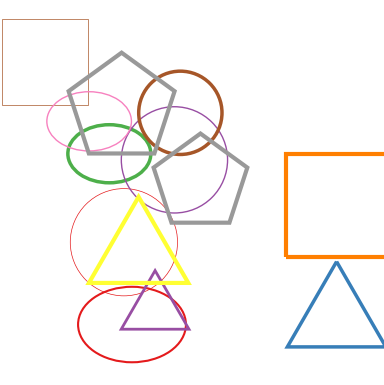[{"shape": "circle", "thickness": 0.5, "radius": 0.7, "center": [0.322, 0.371]}, {"shape": "oval", "thickness": 1.5, "radius": 0.7, "center": [0.343, 0.157]}, {"shape": "triangle", "thickness": 2.5, "radius": 0.74, "center": [0.874, 0.173]}, {"shape": "oval", "thickness": 2.5, "radius": 0.54, "center": [0.284, 0.601]}, {"shape": "circle", "thickness": 1, "radius": 0.69, "center": [0.453, 0.585]}, {"shape": "triangle", "thickness": 2, "radius": 0.51, "center": [0.403, 0.196]}, {"shape": "square", "thickness": 3, "radius": 0.67, "center": [0.876, 0.466]}, {"shape": "triangle", "thickness": 3, "radius": 0.74, "center": [0.36, 0.34]}, {"shape": "circle", "thickness": 2.5, "radius": 0.54, "center": [0.468, 0.707]}, {"shape": "square", "thickness": 0.5, "radius": 0.56, "center": [0.116, 0.839]}, {"shape": "oval", "thickness": 1, "radius": 0.55, "center": [0.232, 0.685]}, {"shape": "pentagon", "thickness": 3, "radius": 0.64, "center": [0.521, 0.525]}, {"shape": "pentagon", "thickness": 3, "radius": 0.72, "center": [0.316, 0.718]}]